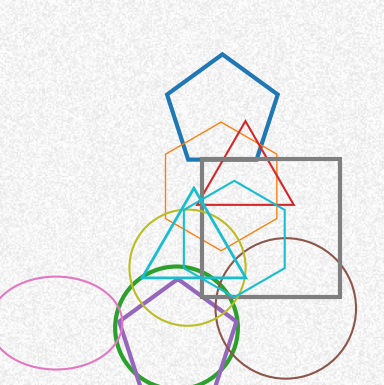[{"shape": "pentagon", "thickness": 3, "radius": 0.76, "center": [0.578, 0.708]}, {"shape": "hexagon", "thickness": 1, "radius": 0.84, "center": [0.574, 0.516]}, {"shape": "circle", "thickness": 3, "radius": 0.8, "center": [0.458, 0.148]}, {"shape": "triangle", "thickness": 1.5, "radius": 0.72, "center": [0.637, 0.54]}, {"shape": "pentagon", "thickness": 3, "radius": 0.8, "center": [0.462, 0.115]}, {"shape": "circle", "thickness": 1.5, "radius": 0.91, "center": [0.742, 0.199]}, {"shape": "oval", "thickness": 1.5, "radius": 0.86, "center": [0.145, 0.161]}, {"shape": "square", "thickness": 3, "radius": 0.89, "center": [0.704, 0.408]}, {"shape": "circle", "thickness": 1.5, "radius": 0.75, "center": [0.487, 0.305]}, {"shape": "hexagon", "thickness": 1.5, "radius": 0.76, "center": [0.609, 0.379]}, {"shape": "triangle", "thickness": 2, "radius": 0.78, "center": [0.504, 0.356]}]